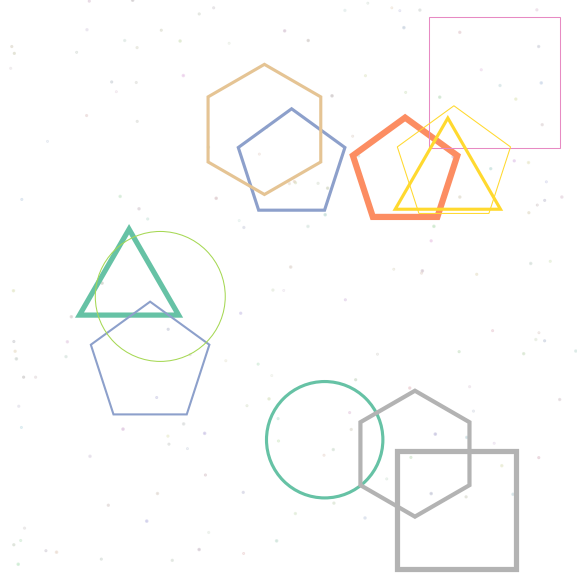[{"shape": "circle", "thickness": 1.5, "radius": 0.5, "center": [0.562, 0.238]}, {"shape": "triangle", "thickness": 2.5, "radius": 0.5, "center": [0.223, 0.503]}, {"shape": "pentagon", "thickness": 3, "radius": 0.48, "center": [0.701, 0.7]}, {"shape": "pentagon", "thickness": 1.5, "radius": 0.49, "center": [0.505, 0.714]}, {"shape": "pentagon", "thickness": 1, "radius": 0.54, "center": [0.26, 0.369]}, {"shape": "square", "thickness": 0.5, "radius": 0.57, "center": [0.856, 0.856]}, {"shape": "circle", "thickness": 0.5, "radius": 0.56, "center": [0.278, 0.486]}, {"shape": "triangle", "thickness": 1.5, "radius": 0.53, "center": [0.775, 0.689]}, {"shape": "pentagon", "thickness": 0.5, "radius": 0.52, "center": [0.786, 0.713]}, {"shape": "hexagon", "thickness": 1.5, "radius": 0.56, "center": [0.458, 0.775]}, {"shape": "square", "thickness": 2.5, "radius": 0.51, "center": [0.791, 0.116]}, {"shape": "hexagon", "thickness": 2, "radius": 0.55, "center": [0.719, 0.214]}]